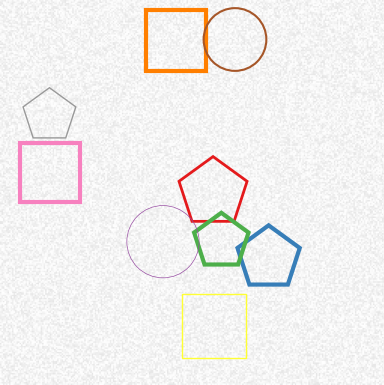[{"shape": "pentagon", "thickness": 2, "radius": 0.46, "center": [0.553, 0.5]}, {"shape": "pentagon", "thickness": 3, "radius": 0.43, "center": [0.698, 0.33]}, {"shape": "pentagon", "thickness": 3, "radius": 0.37, "center": [0.575, 0.373]}, {"shape": "circle", "thickness": 0.5, "radius": 0.47, "center": [0.423, 0.372]}, {"shape": "square", "thickness": 3, "radius": 0.39, "center": [0.457, 0.895]}, {"shape": "square", "thickness": 1, "radius": 0.42, "center": [0.556, 0.153]}, {"shape": "circle", "thickness": 1.5, "radius": 0.41, "center": [0.61, 0.897]}, {"shape": "square", "thickness": 3, "radius": 0.38, "center": [0.13, 0.551]}, {"shape": "pentagon", "thickness": 1, "radius": 0.36, "center": [0.128, 0.7]}]